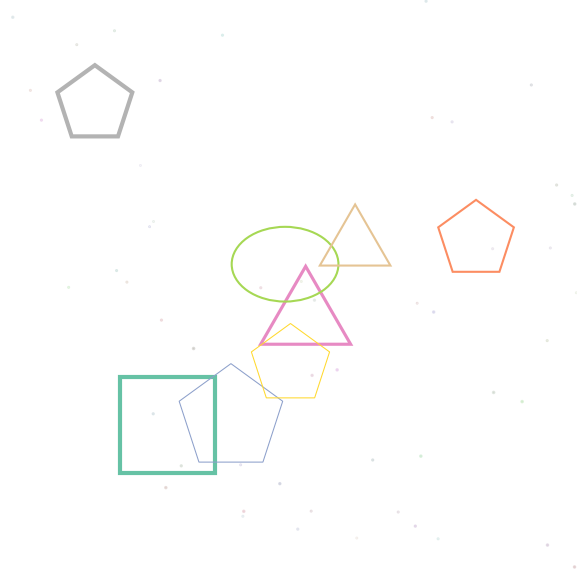[{"shape": "square", "thickness": 2, "radius": 0.41, "center": [0.291, 0.263]}, {"shape": "pentagon", "thickness": 1, "radius": 0.34, "center": [0.824, 0.584]}, {"shape": "pentagon", "thickness": 0.5, "radius": 0.47, "center": [0.4, 0.275]}, {"shape": "triangle", "thickness": 1.5, "radius": 0.45, "center": [0.529, 0.448]}, {"shape": "oval", "thickness": 1, "radius": 0.46, "center": [0.494, 0.542]}, {"shape": "pentagon", "thickness": 0.5, "radius": 0.36, "center": [0.503, 0.368]}, {"shape": "triangle", "thickness": 1, "radius": 0.35, "center": [0.615, 0.575]}, {"shape": "pentagon", "thickness": 2, "radius": 0.34, "center": [0.164, 0.818]}]